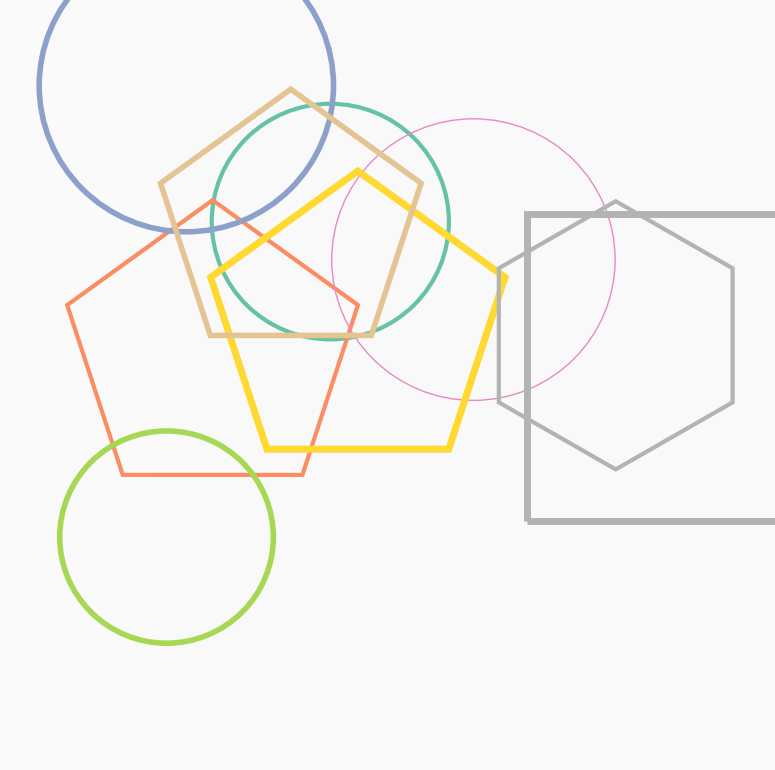[{"shape": "circle", "thickness": 1.5, "radius": 0.76, "center": [0.426, 0.712]}, {"shape": "pentagon", "thickness": 1.5, "radius": 0.99, "center": [0.274, 0.543]}, {"shape": "circle", "thickness": 2, "radius": 0.95, "center": [0.24, 0.889]}, {"shape": "circle", "thickness": 0.5, "radius": 0.91, "center": [0.611, 0.663]}, {"shape": "circle", "thickness": 2, "radius": 0.69, "center": [0.215, 0.302]}, {"shape": "pentagon", "thickness": 2.5, "radius": 1.0, "center": [0.462, 0.578]}, {"shape": "pentagon", "thickness": 2, "radius": 0.88, "center": [0.375, 0.707]}, {"shape": "hexagon", "thickness": 1.5, "radius": 0.87, "center": [0.794, 0.565]}, {"shape": "square", "thickness": 2.5, "radius": 1.0, "center": [0.879, 0.523]}]